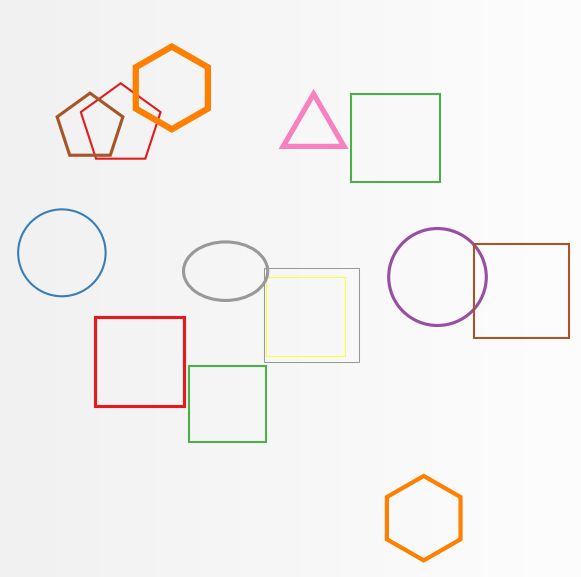[{"shape": "square", "thickness": 1.5, "radius": 0.38, "center": [0.24, 0.373]}, {"shape": "pentagon", "thickness": 1, "radius": 0.36, "center": [0.208, 0.783]}, {"shape": "circle", "thickness": 1, "radius": 0.38, "center": [0.106, 0.561]}, {"shape": "square", "thickness": 1, "radius": 0.33, "center": [0.391, 0.3]}, {"shape": "square", "thickness": 1, "radius": 0.38, "center": [0.681, 0.761]}, {"shape": "circle", "thickness": 1.5, "radius": 0.42, "center": [0.753, 0.519]}, {"shape": "hexagon", "thickness": 2, "radius": 0.37, "center": [0.729, 0.102]}, {"shape": "hexagon", "thickness": 3, "radius": 0.36, "center": [0.296, 0.847]}, {"shape": "square", "thickness": 0.5, "radius": 0.34, "center": [0.526, 0.451]}, {"shape": "square", "thickness": 1, "radius": 0.4, "center": [0.897, 0.496]}, {"shape": "pentagon", "thickness": 1.5, "radius": 0.3, "center": [0.155, 0.778]}, {"shape": "triangle", "thickness": 2.5, "radius": 0.3, "center": [0.54, 0.776]}, {"shape": "square", "thickness": 0.5, "radius": 0.41, "center": [0.536, 0.454]}, {"shape": "oval", "thickness": 1.5, "radius": 0.36, "center": [0.388, 0.53]}]